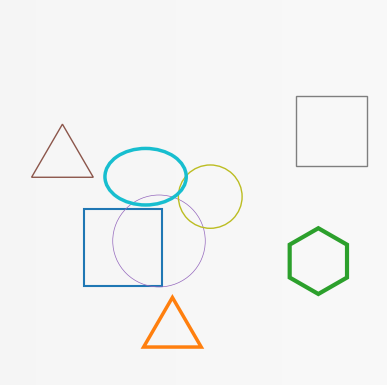[{"shape": "square", "thickness": 1.5, "radius": 0.5, "center": [0.317, 0.357]}, {"shape": "triangle", "thickness": 2.5, "radius": 0.43, "center": [0.445, 0.142]}, {"shape": "hexagon", "thickness": 3, "radius": 0.43, "center": [0.822, 0.322]}, {"shape": "circle", "thickness": 0.5, "radius": 0.6, "center": [0.41, 0.374]}, {"shape": "triangle", "thickness": 1, "radius": 0.46, "center": [0.161, 0.586]}, {"shape": "square", "thickness": 1, "radius": 0.46, "center": [0.856, 0.659]}, {"shape": "circle", "thickness": 1, "radius": 0.41, "center": [0.543, 0.489]}, {"shape": "oval", "thickness": 2.5, "radius": 0.52, "center": [0.376, 0.541]}]